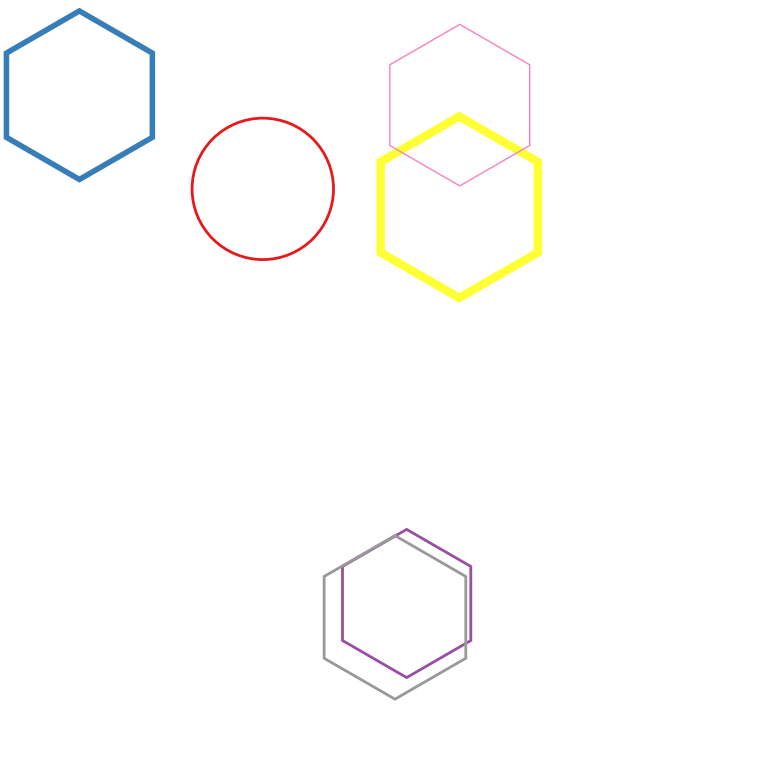[{"shape": "circle", "thickness": 1, "radius": 0.46, "center": [0.341, 0.755]}, {"shape": "hexagon", "thickness": 2, "radius": 0.55, "center": [0.103, 0.876]}, {"shape": "hexagon", "thickness": 1, "radius": 0.48, "center": [0.528, 0.216]}, {"shape": "hexagon", "thickness": 3, "radius": 0.59, "center": [0.596, 0.731]}, {"shape": "hexagon", "thickness": 0.5, "radius": 0.52, "center": [0.597, 0.863]}, {"shape": "hexagon", "thickness": 1, "radius": 0.53, "center": [0.513, 0.198]}]